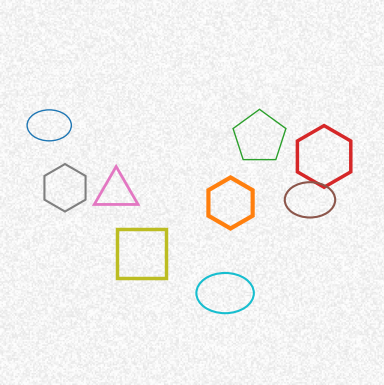[{"shape": "oval", "thickness": 1, "radius": 0.29, "center": [0.128, 0.674]}, {"shape": "hexagon", "thickness": 3, "radius": 0.33, "center": [0.599, 0.473]}, {"shape": "pentagon", "thickness": 1, "radius": 0.36, "center": [0.674, 0.644]}, {"shape": "hexagon", "thickness": 2.5, "radius": 0.4, "center": [0.842, 0.594]}, {"shape": "oval", "thickness": 1.5, "radius": 0.33, "center": [0.805, 0.481]}, {"shape": "triangle", "thickness": 2, "radius": 0.33, "center": [0.302, 0.502]}, {"shape": "hexagon", "thickness": 1.5, "radius": 0.31, "center": [0.169, 0.512]}, {"shape": "square", "thickness": 2.5, "radius": 0.32, "center": [0.367, 0.341]}, {"shape": "oval", "thickness": 1.5, "radius": 0.37, "center": [0.585, 0.239]}]